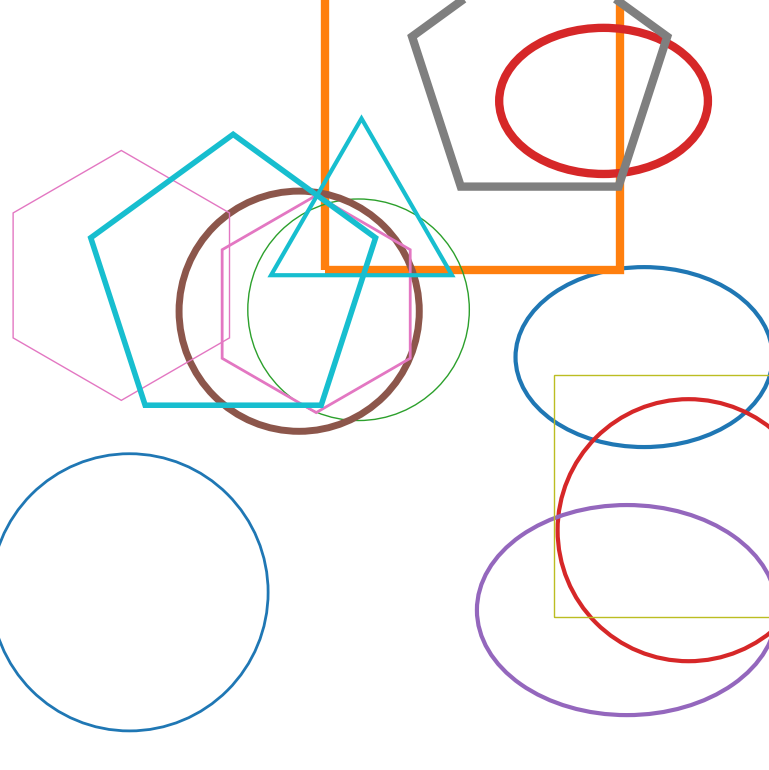[{"shape": "circle", "thickness": 1, "radius": 0.9, "center": [0.168, 0.231]}, {"shape": "oval", "thickness": 1.5, "radius": 0.83, "center": [0.836, 0.536]}, {"shape": "square", "thickness": 3, "radius": 0.96, "center": [0.614, 0.84]}, {"shape": "circle", "thickness": 0.5, "radius": 0.72, "center": [0.466, 0.598]}, {"shape": "circle", "thickness": 1.5, "radius": 0.85, "center": [0.894, 0.311]}, {"shape": "oval", "thickness": 3, "radius": 0.68, "center": [0.784, 0.869]}, {"shape": "oval", "thickness": 1.5, "radius": 0.97, "center": [0.814, 0.208]}, {"shape": "circle", "thickness": 2.5, "radius": 0.78, "center": [0.389, 0.596]}, {"shape": "hexagon", "thickness": 0.5, "radius": 0.81, "center": [0.158, 0.642]}, {"shape": "hexagon", "thickness": 1, "radius": 0.71, "center": [0.411, 0.605]}, {"shape": "pentagon", "thickness": 3, "radius": 0.87, "center": [0.701, 0.899]}, {"shape": "square", "thickness": 0.5, "radius": 0.79, "center": [0.877, 0.356]}, {"shape": "triangle", "thickness": 1.5, "radius": 0.68, "center": [0.469, 0.71]}, {"shape": "pentagon", "thickness": 2, "radius": 0.97, "center": [0.303, 0.631]}]